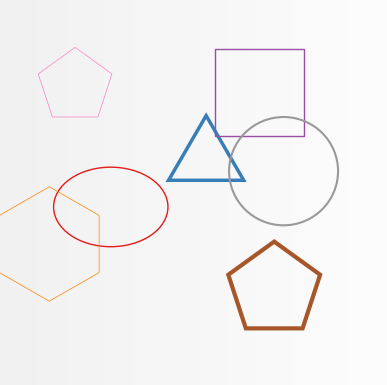[{"shape": "oval", "thickness": 1, "radius": 0.74, "center": [0.286, 0.462]}, {"shape": "triangle", "thickness": 2.5, "radius": 0.56, "center": [0.532, 0.588]}, {"shape": "square", "thickness": 1, "radius": 0.57, "center": [0.669, 0.76]}, {"shape": "hexagon", "thickness": 0.5, "radius": 0.74, "center": [0.127, 0.366]}, {"shape": "pentagon", "thickness": 3, "radius": 0.62, "center": [0.708, 0.248]}, {"shape": "pentagon", "thickness": 0.5, "radius": 0.5, "center": [0.194, 0.777]}, {"shape": "circle", "thickness": 1.5, "radius": 0.7, "center": [0.732, 0.555]}]